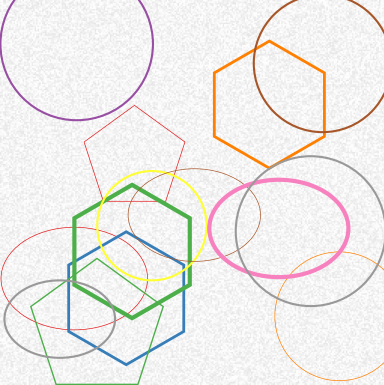[{"shape": "pentagon", "thickness": 0.5, "radius": 0.69, "center": [0.349, 0.589]}, {"shape": "oval", "thickness": 0.5, "radius": 0.95, "center": [0.193, 0.276]}, {"shape": "hexagon", "thickness": 2, "radius": 0.86, "center": [0.328, 0.225]}, {"shape": "pentagon", "thickness": 1, "radius": 0.9, "center": [0.252, 0.148]}, {"shape": "hexagon", "thickness": 3, "radius": 0.87, "center": [0.343, 0.347]}, {"shape": "circle", "thickness": 1.5, "radius": 0.99, "center": [0.199, 0.886]}, {"shape": "hexagon", "thickness": 2, "radius": 0.83, "center": [0.7, 0.728]}, {"shape": "circle", "thickness": 0.5, "radius": 0.84, "center": [0.881, 0.178]}, {"shape": "circle", "thickness": 1.5, "radius": 0.71, "center": [0.395, 0.414]}, {"shape": "oval", "thickness": 0.5, "radius": 0.86, "center": [0.505, 0.441]}, {"shape": "circle", "thickness": 1.5, "radius": 0.89, "center": [0.838, 0.835]}, {"shape": "oval", "thickness": 3, "radius": 0.9, "center": [0.724, 0.407]}, {"shape": "oval", "thickness": 1.5, "radius": 0.72, "center": [0.155, 0.171]}, {"shape": "circle", "thickness": 1.5, "radius": 0.97, "center": [0.807, 0.4]}]